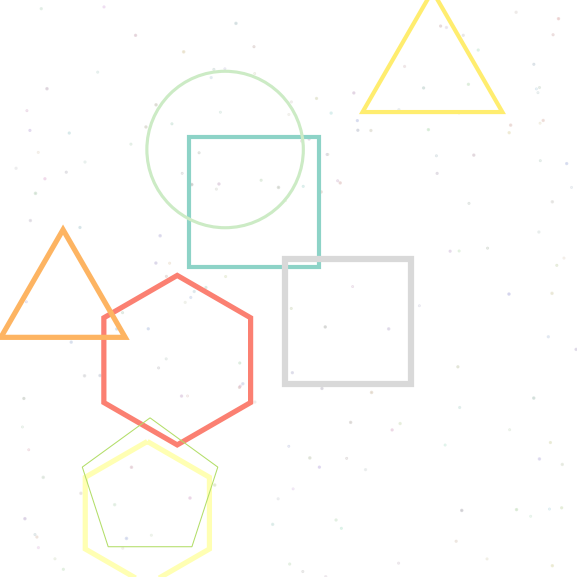[{"shape": "square", "thickness": 2, "radius": 0.56, "center": [0.44, 0.649]}, {"shape": "hexagon", "thickness": 2.5, "radius": 0.62, "center": [0.255, 0.111]}, {"shape": "hexagon", "thickness": 2.5, "radius": 0.73, "center": [0.307, 0.375]}, {"shape": "triangle", "thickness": 2.5, "radius": 0.62, "center": [0.109, 0.477]}, {"shape": "pentagon", "thickness": 0.5, "radius": 0.62, "center": [0.26, 0.152]}, {"shape": "square", "thickness": 3, "radius": 0.54, "center": [0.603, 0.442]}, {"shape": "circle", "thickness": 1.5, "radius": 0.68, "center": [0.39, 0.74]}, {"shape": "triangle", "thickness": 2, "radius": 0.7, "center": [0.749, 0.875]}]